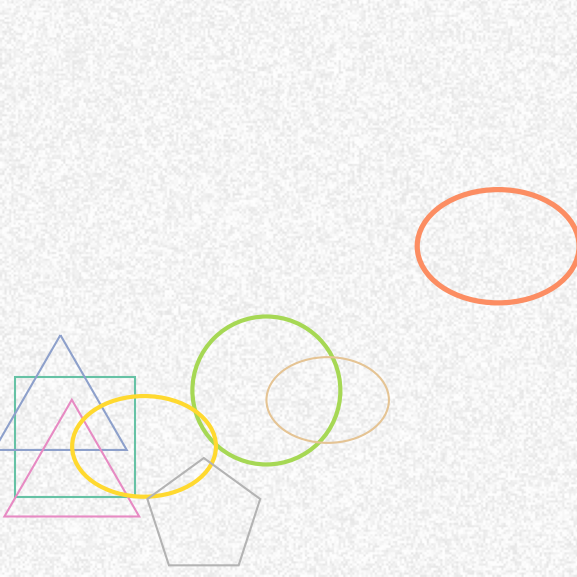[{"shape": "square", "thickness": 1, "radius": 0.52, "center": [0.13, 0.242]}, {"shape": "oval", "thickness": 2.5, "radius": 0.7, "center": [0.863, 0.573]}, {"shape": "triangle", "thickness": 1, "radius": 0.66, "center": [0.105, 0.286]}, {"shape": "triangle", "thickness": 1, "radius": 0.67, "center": [0.124, 0.172]}, {"shape": "circle", "thickness": 2, "radius": 0.64, "center": [0.461, 0.323]}, {"shape": "oval", "thickness": 2, "radius": 0.62, "center": [0.249, 0.226]}, {"shape": "oval", "thickness": 1, "radius": 0.53, "center": [0.567, 0.306]}, {"shape": "pentagon", "thickness": 1, "radius": 0.51, "center": [0.353, 0.103]}]